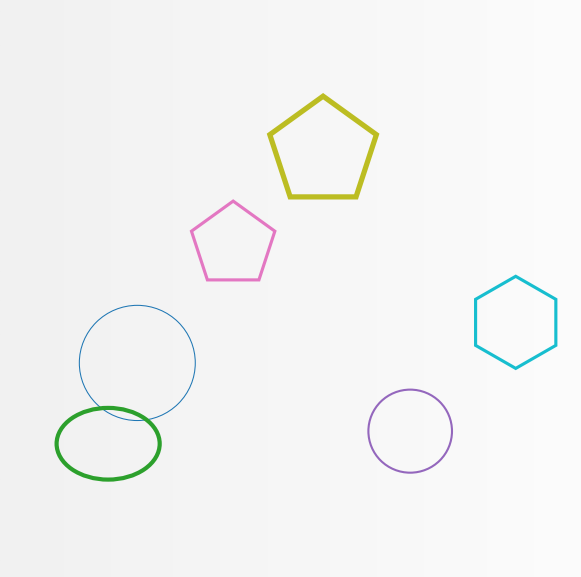[{"shape": "circle", "thickness": 0.5, "radius": 0.5, "center": [0.236, 0.371]}, {"shape": "oval", "thickness": 2, "radius": 0.44, "center": [0.186, 0.231]}, {"shape": "circle", "thickness": 1, "radius": 0.36, "center": [0.706, 0.253]}, {"shape": "pentagon", "thickness": 1.5, "radius": 0.38, "center": [0.401, 0.575]}, {"shape": "pentagon", "thickness": 2.5, "radius": 0.48, "center": [0.556, 0.736]}, {"shape": "hexagon", "thickness": 1.5, "radius": 0.4, "center": [0.887, 0.441]}]